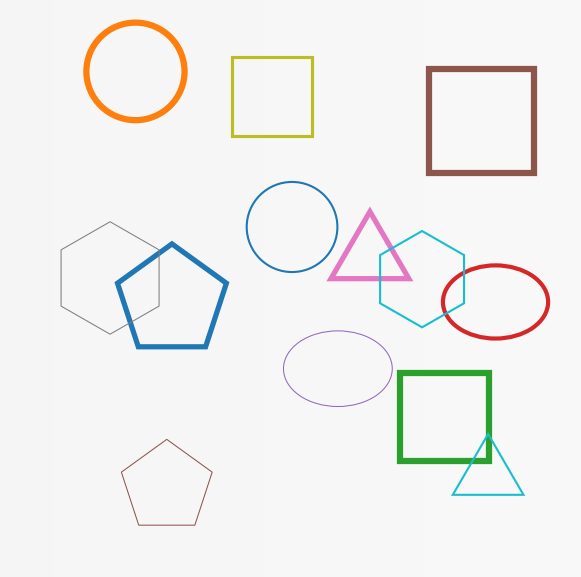[{"shape": "pentagon", "thickness": 2.5, "radius": 0.49, "center": [0.296, 0.478]}, {"shape": "circle", "thickness": 1, "radius": 0.39, "center": [0.502, 0.606]}, {"shape": "circle", "thickness": 3, "radius": 0.42, "center": [0.233, 0.875]}, {"shape": "square", "thickness": 3, "radius": 0.38, "center": [0.765, 0.277]}, {"shape": "oval", "thickness": 2, "radius": 0.45, "center": [0.853, 0.476]}, {"shape": "oval", "thickness": 0.5, "radius": 0.47, "center": [0.581, 0.361]}, {"shape": "pentagon", "thickness": 0.5, "radius": 0.41, "center": [0.287, 0.156]}, {"shape": "square", "thickness": 3, "radius": 0.45, "center": [0.829, 0.79]}, {"shape": "triangle", "thickness": 2.5, "radius": 0.39, "center": [0.636, 0.555]}, {"shape": "hexagon", "thickness": 0.5, "radius": 0.49, "center": [0.189, 0.518]}, {"shape": "square", "thickness": 1.5, "radius": 0.34, "center": [0.468, 0.831]}, {"shape": "hexagon", "thickness": 1, "radius": 0.42, "center": [0.726, 0.516]}, {"shape": "triangle", "thickness": 1, "radius": 0.35, "center": [0.84, 0.177]}]